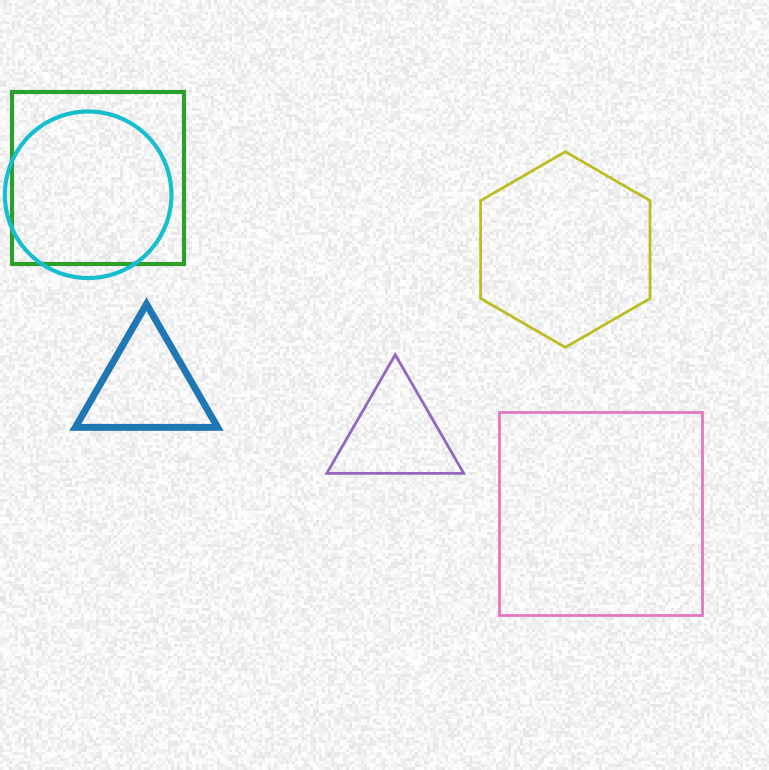[{"shape": "triangle", "thickness": 2.5, "radius": 0.53, "center": [0.19, 0.498]}, {"shape": "square", "thickness": 1.5, "radius": 0.56, "center": [0.127, 0.768]}, {"shape": "triangle", "thickness": 1, "radius": 0.51, "center": [0.513, 0.437]}, {"shape": "square", "thickness": 1, "radius": 0.66, "center": [0.78, 0.333]}, {"shape": "hexagon", "thickness": 1, "radius": 0.64, "center": [0.734, 0.676]}, {"shape": "circle", "thickness": 1.5, "radius": 0.54, "center": [0.114, 0.747]}]